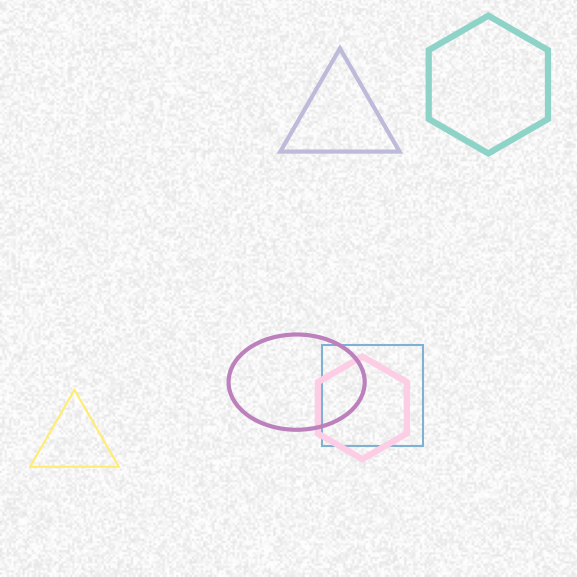[{"shape": "hexagon", "thickness": 3, "radius": 0.6, "center": [0.846, 0.853]}, {"shape": "triangle", "thickness": 2, "radius": 0.6, "center": [0.589, 0.796]}, {"shape": "square", "thickness": 1, "radius": 0.44, "center": [0.645, 0.314]}, {"shape": "hexagon", "thickness": 3, "radius": 0.44, "center": [0.627, 0.293]}, {"shape": "oval", "thickness": 2, "radius": 0.59, "center": [0.514, 0.337]}, {"shape": "triangle", "thickness": 1, "radius": 0.44, "center": [0.129, 0.235]}]